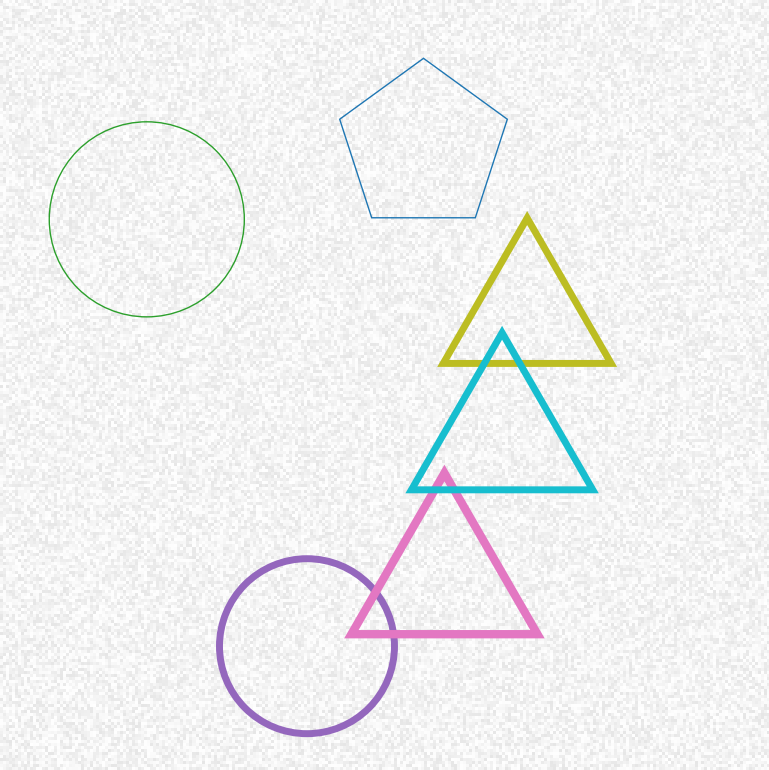[{"shape": "pentagon", "thickness": 0.5, "radius": 0.57, "center": [0.55, 0.81]}, {"shape": "circle", "thickness": 0.5, "radius": 0.63, "center": [0.191, 0.715]}, {"shape": "circle", "thickness": 2.5, "radius": 0.57, "center": [0.399, 0.161]}, {"shape": "triangle", "thickness": 3, "radius": 0.7, "center": [0.577, 0.246]}, {"shape": "triangle", "thickness": 2.5, "radius": 0.63, "center": [0.685, 0.591]}, {"shape": "triangle", "thickness": 2.5, "radius": 0.68, "center": [0.652, 0.432]}]